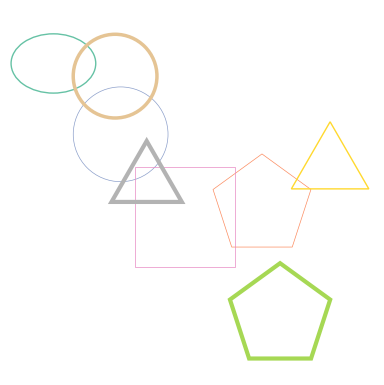[{"shape": "oval", "thickness": 1, "radius": 0.55, "center": [0.139, 0.835]}, {"shape": "pentagon", "thickness": 0.5, "radius": 0.67, "center": [0.68, 0.466]}, {"shape": "circle", "thickness": 0.5, "radius": 0.62, "center": [0.313, 0.651]}, {"shape": "square", "thickness": 0.5, "radius": 0.65, "center": [0.481, 0.437]}, {"shape": "pentagon", "thickness": 3, "radius": 0.68, "center": [0.727, 0.18]}, {"shape": "triangle", "thickness": 1, "radius": 0.58, "center": [0.857, 0.567]}, {"shape": "circle", "thickness": 2.5, "radius": 0.54, "center": [0.299, 0.802]}, {"shape": "triangle", "thickness": 3, "radius": 0.53, "center": [0.381, 0.528]}]